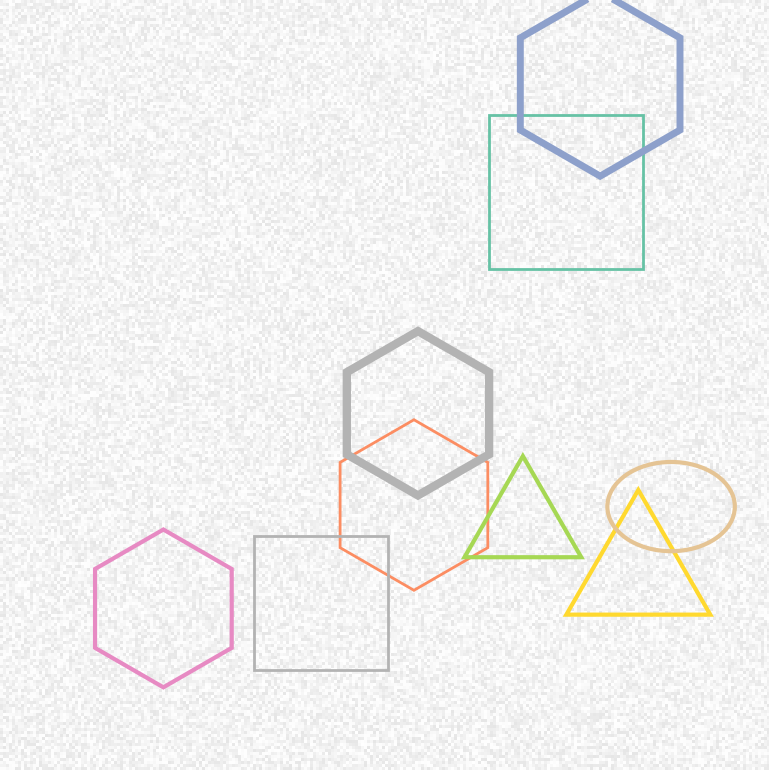[{"shape": "square", "thickness": 1, "radius": 0.5, "center": [0.735, 0.751]}, {"shape": "hexagon", "thickness": 1, "radius": 0.55, "center": [0.538, 0.344]}, {"shape": "hexagon", "thickness": 2.5, "radius": 0.6, "center": [0.779, 0.891]}, {"shape": "hexagon", "thickness": 1.5, "radius": 0.51, "center": [0.212, 0.21]}, {"shape": "triangle", "thickness": 1.5, "radius": 0.44, "center": [0.679, 0.32]}, {"shape": "triangle", "thickness": 1.5, "radius": 0.54, "center": [0.829, 0.256]}, {"shape": "oval", "thickness": 1.5, "radius": 0.41, "center": [0.872, 0.342]}, {"shape": "hexagon", "thickness": 3, "radius": 0.53, "center": [0.543, 0.463]}, {"shape": "square", "thickness": 1, "radius": 0.44, "center": [0.417, 0.217]}]